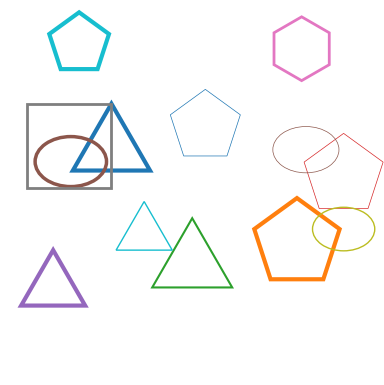[{"shape": "triangle", "thickness": 3, "radius": 0.58, "center": [0.289, 0.615]}, {"shape": "pentagon", "thickness": 0.5, "radius": 0.48, "center": [0.533, 0.672]}, {"shape": "pentagon", "thickness": 3, "radius": 0.58, "center": [0.771, 0.369]}, {"shape": "triangle", "thickness": 1.5, "radius": 0.6, "center": [0.499, 0.313]}, {"shape": "pentagon", "thickness": 0.5, "radius": 0.54, "center": [0.892, 0.546]}, {"shape": "triangle", "thickness": 3, "radius": 0.48, "center": [0.138, 0.254]}, {"shape": "oval", "thickness": 2.5, "radius": 0.46, "center": [0.184, 0.58]}, {"shape": "oval", "thickness": 0.5, "radius": 0.43, "center": [0.795, 0.611]}, {"shape": "hexagon", "thickness": 2, "radius": 0.41, "center": [0.783, 0.873]}, {"shape": "square", "thickness": 2, "radius": 0.54, "center": [0.179, 0.621]}, {"shape": "oval", "thickness": 1, "radius": 0.4, "center": [0.893, 0.405]}, {"shape": "pentagon", "thickness": 3, "radius": 0.41, "center": [0.206, 0.886]}, {"shape": "triangle", "thickness": 1, "radius": 0.42, "center": [0.374, 0.392]}]